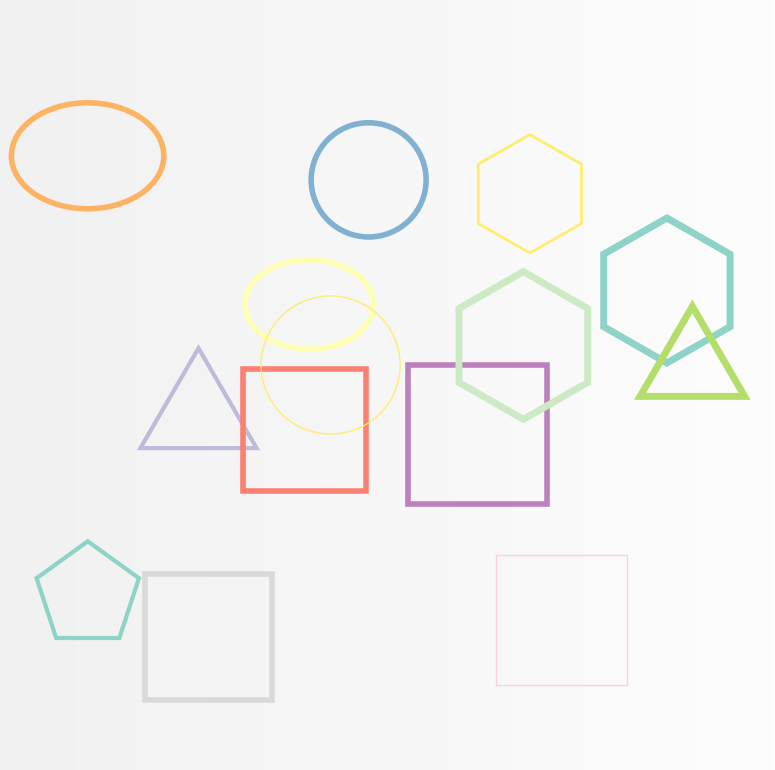[{"shape": "hexagon", "thickness": 2.5, "radius": 0.47, "center": [0.861, 0.623]}, {"shape": "pentagon", "thickness": 1.5, "radius": 0.35, "center": [0.113, 0.228]}, {"shape": "oval", "thickness": 2, "radius": 0.41, "center": [0.399, 0.605]}, {"shape": "triangle", "thickness": 1.5, "radius": 0.43, "center": [0.256, 0.461]}, {"shape": "square", "thickness": 2, "radius": 0.4, "center": [0.392, 0.441]}, {"shape": "circle", "thickness": 2, "radius": 0.37, "center": [0.476, 0.766]}, {"shape": "oval", "thickness": 2, "radius": 0.49, "center": [0.113, 0.798]}, {"shape": "triangle", "thickness": 2.5, "radius": 0.39, "center": [0.893, 0.524]}, {"shape": "square", "thickness": 0.5, "radius": 0.42, "center": [0.725, 0.194]}, {"shape": "square", "thickness": 2, "radius": 0.41, "center": [0.269, 0.172]}, {"shape": "square", "thickness": 2, "radius": 0.45, "center": [0.616, 0.436]}, {"shape": "hexagon", "thickness": 2.5, "radius": 0.48, "center": [0.675, 0.551]}, {"shape": "hexagon", "thickness": 1, "radius": 0.38, "center": [0.684, 0.748]}, {"shape": "circle", "thickness": 0.5, "radius": 0.45, "center": [0.427, 0.526]}]